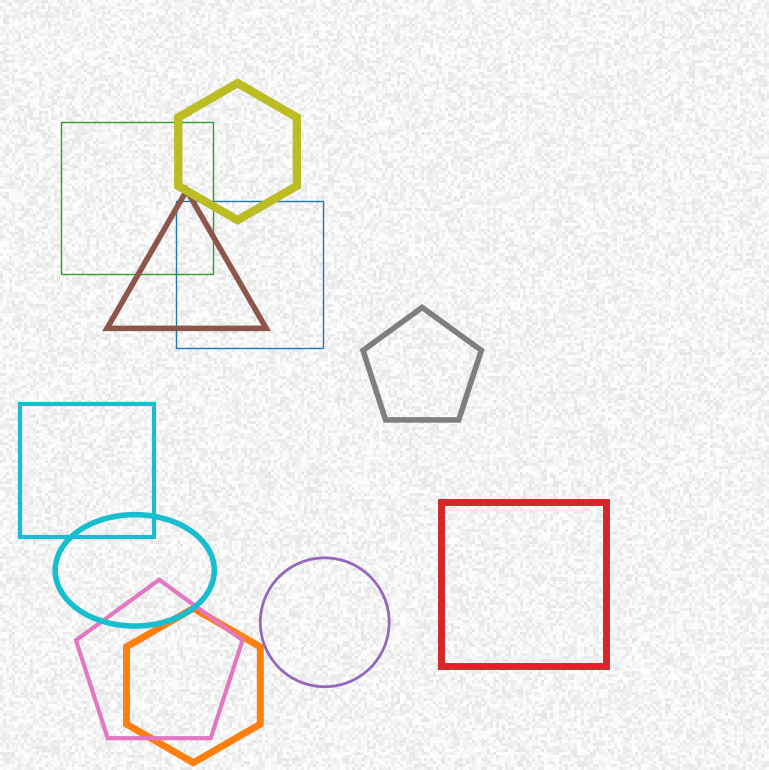[{"shape": "square", "thickness": 0.5, "radius": 0.48, "center": [0.324, 0.643]}, {"shape": "hexagon", "thickness": 2.5, "radius": 0.5, "center": [0.251, 0.11]}, {"shape": "square", "thickness": 0.5, "radius": 0.49, "center": [0.178, 0.742]}, {"shape": "square", "thickness": 2.5, "radius": 0.53, "center": [0.68, 0.242]}, {"shape": "circle", "thickness": 1, "radius": 0.42, "center": [0.422, 0.192]}, {"shape": "triangle", "thickness": 2, "radius": 0.6, "center": [0.242, 0.633]}, {"shape": "pentagon", "thickness": 1.5, "radius": 0.57, "center": [0.207, 0.133]}, {"shape": "pentagon", "thickness": 2, "radius": 0.4, "center": [0.548, 0.52]}, {"shape": "hexagon", "thickness": 3, "radius": 0.44, "center": [0.309, 0.803]}, {"shape": "oval", "thickness": 2, "radius": 0.52, "center": [0.175, 0.259]}, {"shape": "square", "thickness": 1.5, "radius": 0.43, "center": [0.113, 0.389]}]